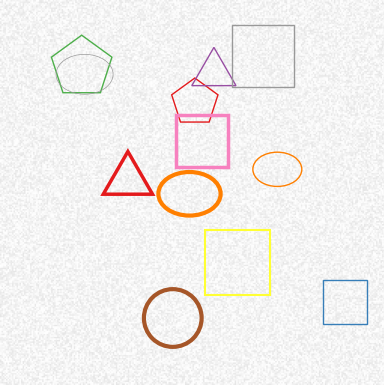[{"shape": "triangle", "thickness": 2.5, "radius": 0.37, "center": [0.332, 0.533]}, {"shape": "pentagon", "thickness": 1, "radius": 0.32, "center": [0.506, 0.734]}, {"shape": "square", "thickness": 1, "radius": 0.29, "center": [0.895, 0.216]}, {"shape": "pentagon", "thickness": 1, "radius": 0.41, "center": [0.212, 0.826]}, {"shape": "triangle", "thickness": 1, "radius": 0.33, "center": [0.556, 0.811]}, {"shape": "oval", "thickness": 1, "radius": 0.32, "center": [0.72, 0.56]}, {"shape": "oval", "thickness": 3, "radius": 0.4, "center": [0.492, 0.497]}, {"shape": "square", "thickness": 1.5, "radius": 0.42, "center": [0.618, 0.318]}, {"shape": "circle", "thickness": 3, "radius": 0.37, "center": [0.449, 0.174]}, {"shape": "square", "thickness": 2.5, "radius": 0.34, "center": [0.524, 0.633]}, {"shape": "oval", "thickness": 0.5, "radius": 0.37, "center": [0.22, 0.807]}, {"shape": "square", "thickness": 1, "radius": 0.4, "center": [0.683, 0.854]}]